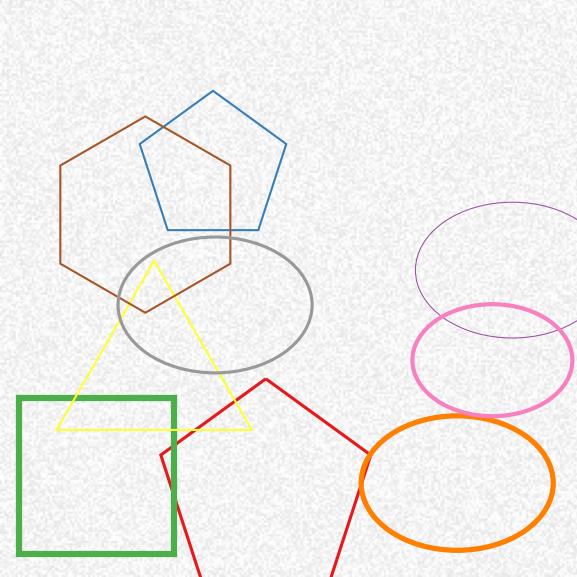[{"shape": "pentagon", "thickness": 1.5, "radius": 0.96, "center": [0.46, 0.152]}, {"shape": "pentagon", "thickness": 1, "radius": 0.67, "center": [0.369, 0.709]}, {"shape": "square", "thickness": 3, "radius": 0.67, "center": [0.167, 0.175]}, {"shape": "oval", "thickness": 0.5, "radius": 0.84, "center": [0.887, 0.531]}, {"shape": "oval", "thickness": 2.5, "radius": 0.83, "center": [0.792, 0.163]}, {"shape": "triangle", "thickness": 1, "radius": 0.98, "center": [0.267, 0.352]}, {"shape": "hexagon", "thickness": 1, "radius": 0.85, "center": [0.252, 0.628]}, {"shape": "oval", "thickness": 2, "radius": 0.69, "center": [0.853, 0.375]}, {"shape": "oval", "thickness": 1.5, "radius": 0.84, "center": [0.372, 0.471]}]